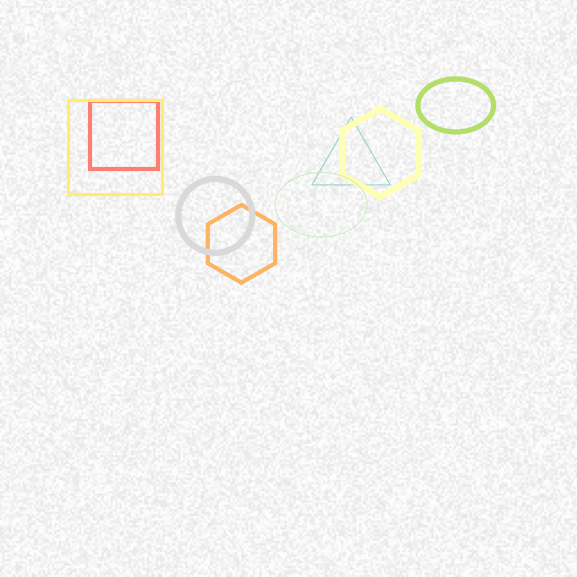[{"shape": "triangle", "thickness": 0.5, "radius": 0.39, "center": [0.608, 0.718]}, {"shape": "hexagon", "thickness": 3, "radius": 0.38, "center": [0.659, 0.735]}, {"shape": "square", "thickness": 2, "radius": 0.29, "center": [0.215, 0.765]}, {"shape": "hexagon", "thickness": 2, "radius": 0.34, "center": [0.418, 0.577]}, {"shape": "oval", "thickness": 2.5, "radius": 0.33, "center": [0.789, 0.817]}, {"shape": "circle", "thickness": 3, "radius": 0.32, "center": [0.373, 0.625]}, {"shape": "oval", "thickness": 0.5, "radius": 0.4, "center": [0.556, 0.645]}, {"shape": "square", "thickness": 1.5, "radius": 0.41, "center": [0.2, 0.745]}]